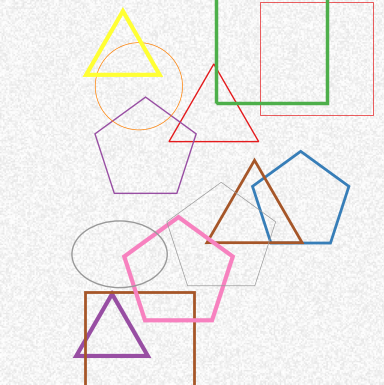[{"shape": "square", "thickness": 0.5, "radius": 0.74, "center": [0.822, 0.848]}, {"shape": "triangle", "thickness": 1, "radius": 0.67, "center": [0.555, 0.699]}, {"shape": "pentagon", "thickness": 2, "radius": 0.66, "center": [0.781, 0.475]}, {"shape": "square", "thickness": 2.5, "radius": 0.72, "center": [0.705, 0.877]}, {"shape": "triangle", "thickness": 3, "radius": 0.54, "center": [0.291, 0.129]}, {"shape": "pentagon", "thickness": 1, "radius": 0.69, "center": [0.378, 0.61]}, {"shape": "circle", "thickness": 0.5, "radius": 0.57, "center": [0.361, 0.776]}, {"shape": "triangle", "thickness": 3, "radius": 0.55, "center": [0.319, 0.861]}, {"shape": "triangle", "thickness": 2, "radius": 0.71, "center": [0.661, 0.441]}, {"shape": "square", "thickness": 2, "radius": 0.71, "center": [0.362, 0.101]}, {"shape": "pentagon", "thickness": 3, "radius": 0.74, "center": [0.464, 0.288]}, {"shape": "pentagon", "thickness": 0.5, "radius": 0.74, "center": [0.575, 0.378]}, {"shape": "oval", "thickness": 1, "radius": 0.62, "center": [0.311, 0.34]}]